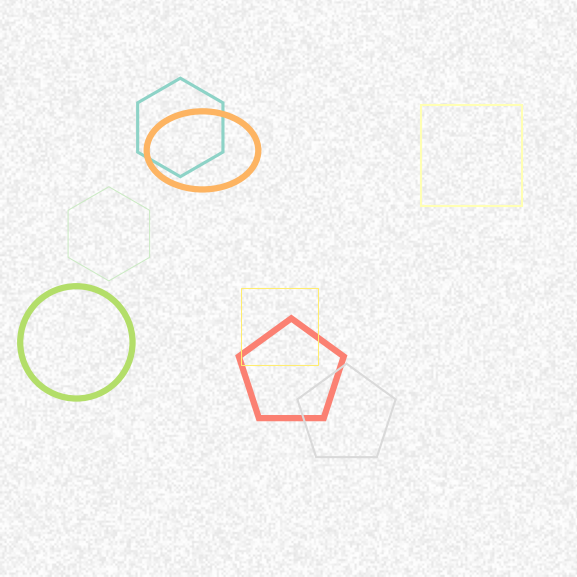[{"shape": "hexagon", "thickness": 1.5, "radius": 0.43, "center": [0.312, 0.778]}, {"shape": "square", "thickness": 1, "radius": 0.44, "center": [0.816, 0.731]}, {"shape": "pentagon", "thickness": 3, "radius": 0.48, "center": [0.504, 0.352]}, {"shape": "oval", "thickness": 3, "radius": 0.48, "center": [0.351, 0.739]}, {"shape": "circle", "thickness": 3, "radius": 0.49, "center": [0.132, 0.406]}, {"shape": "pentagon", "thickness": 1, "radius": 0.45, "center": [0.6, 0.28]}, {"shape": "hexagon", "thickness": 0.5, "radius": 0.41, "center": [0.188, 0.594]}, {"shape": "square", "thickness": 0.5, "radius": 0.33, "center": [0.483, 0.433]}]